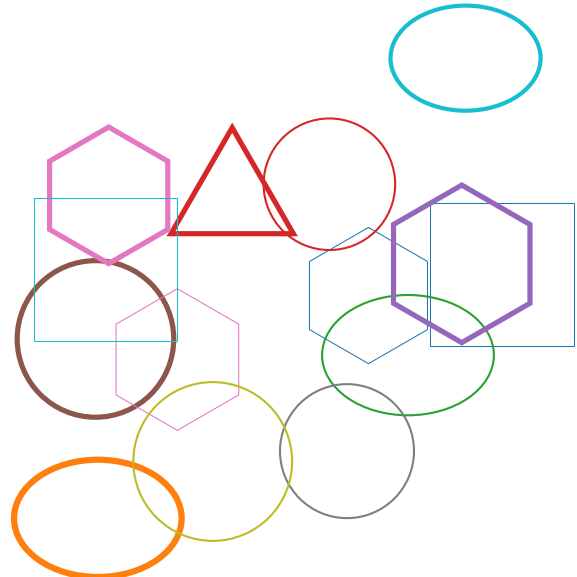[{"shape": "hexagon", "thickness": 0.5, "radius": 0.59, "center": [0.638, 0.487]}, {"shape": "square", "thickness": 0.5, "radius": 0.62, "center": [0.87, 0.524]}, {"shape": "oval", "thickness": 3, "radius": 0.73, "center": [0.169, 0.102]}, {"shape": "oval", "thickness": 1, "radius": 0.74, "center": [0.706, 0.384]}, {"shape": "circle", "thickness": 1, "radius": 0.57, "center": [0.57, 0.68]}, {"shape": "triangle", "thickness": 2.5, "radius": 0.61, "center": [0.402, 0.656]}, {"shape": "hexagon", "thickness": 2.5, "radius": 0.68, "center": [0.8, 0.542]}, {"shape": "circle", "thickness": 2.5, "radius": 0.68, "center": [0.165, 0.412]}, {"shape": "hexagon", "thickness": 0.5, "radius": 0.61, "center": [0.307, 0.377]}, {"shape": "hexagon", "thickness": 2.5, "radius": 0.59, "center": [0.188, 0.661]}, {"shape": "circle", "thickness": 1, "radius": 0.58, "center": [0.601, 0.218]}, {"shape": "circle", "thickness": 1, "radius": 0.69, "center": [0.368, 0.2]}, {"shape": "square", "thickness": 0.5, "radius": 0.62, "center": [0.183, 0.532]}, {"shape": "oval", "thickness": 2, "radius": 0.65, "center": [0.806, 0.898]}]